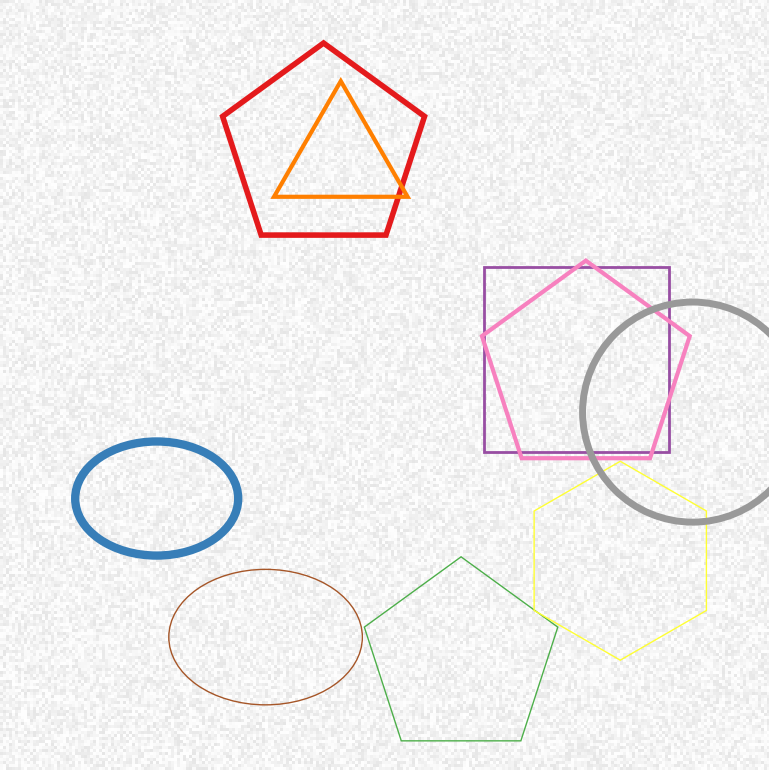[{"shape": "pentagon", "thickness": 2, "radius": 0.69, "center": [0.42, 0.806]}, {"shape": "oval", "thickness": 3, "radius": 0.53, "center": [0.204, 0.353]}, {"shape": "pentagon", "thickness": 0.5, "radius": 0.66, "center": [0.599, 0.145]}, {"shape": "square", "thickness": 1, "radius": 0.6, "center": [0.748, 0.533]}, {"shape": "triangle", "thickness": 1.5, "radius": 0.5, "center": [0.443, 0.795]}, {"shape": "hexagon", "thickness": 0.5, "radius": 0.65, "center": [0.806, 0.272]}, {"shape": "oval", "thickness": 0.5, "radius": 0.63, "center": [0.345, 0.173]}, {"shape": "pentagon", "thickness": 1.5, "radius": 0.71, "center": [0.761, 0.52]}, {"shape": "circle", "thickness": 2.5, "radius": 0.71, "center": [0.9, 0.465]}]